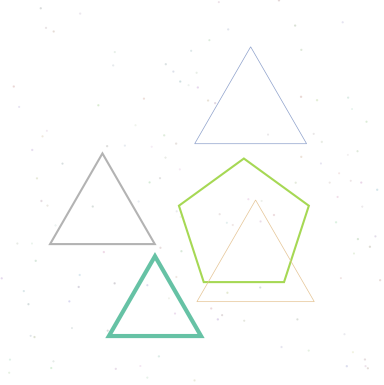[{"shape": "triangle", "thickness": 3, "radius": 0.69, "center": [0.403, 0.196]}, {"shape": "triangle", "thickness": 0.5, "radius": 0.84, "center": [0.651, 0.711]}, {"shape": "pentagon", "thickness": 1.5, "radius": 0.89, "center": [0.633, 0.411]}, {"shape": "triangle", "thickness": 0.5, "radius": 0.88, "center": [0.664, 0.304]}, {"shape": "triangle", "thickness": 1.5, "radius": 0.79, "center": [0.266, 0.445]}]